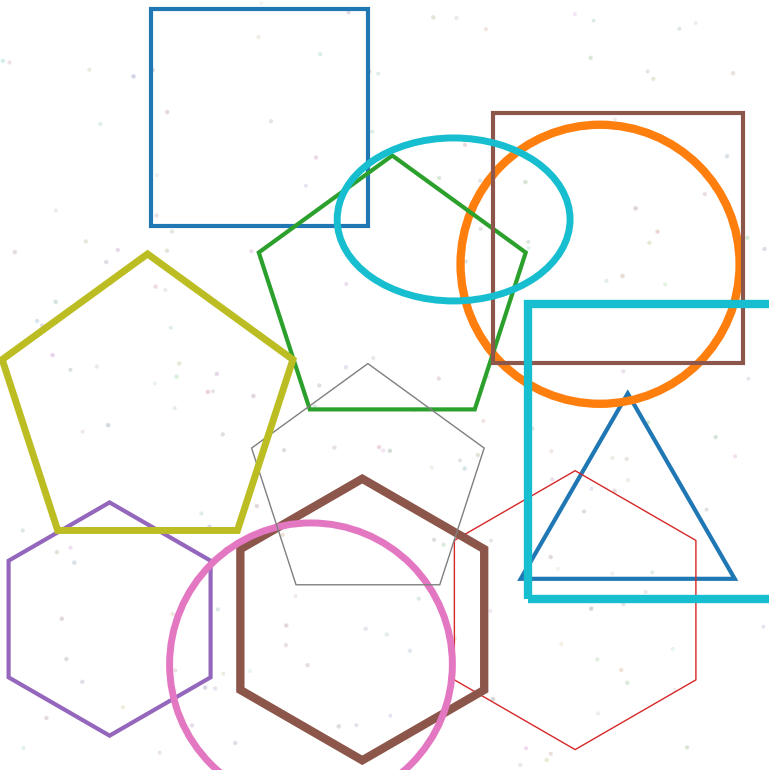[{"shape": "triangle", "thickness": 1.5, "radius": 0.8, "center": [0.815, 0.329]}, {"shape": "square", "thickness": 1.5, "radius": 0.7, "center": [0.337, 0.848]}, {"shape": "circle", "thickness": 3, "radius": 0.91, "center": [0.779, 0.657]}, {"shape": "pentagon", "thickness": 1.5, "radius": 0.91, "center": [0.509, 0.616]}, {"shape": "hexagon", "thickness": 0.5, "radius": 0.91, "center": [0.747, 0.208]}, {"shape": "hexagon", "thickness": 1.5, "radius": 0.76, "center": [0.142, 0.196]}, {"shape": "hexagon", "thickness": 3, "radius": 0.91, "center": [0.47, 0.195]}, {"shape": "square", "thickness": 1.5, "radius": 0.81, "center": [0.803, 0.691]}, {"shape": "circle", "thickness": 2.5, "radius": 0.92, "center": [0.404, 0.137]}, {"shape": "pentagon", "thickness": 0.5, "radius": 0.79, "center": [0.478, 0.369]}, {"shape": "pentagon", "thickness": 2.5, "radius": 0.99, "center": [0.192, 0.472]}, {"shape": "square", "thickness": 3, "radius": 0.96, "center": [0.878, 0.413]}, {"shape": "oval", "thickness": 2.5, "radius": 0.76, "center": [0.589, 0.715]}]